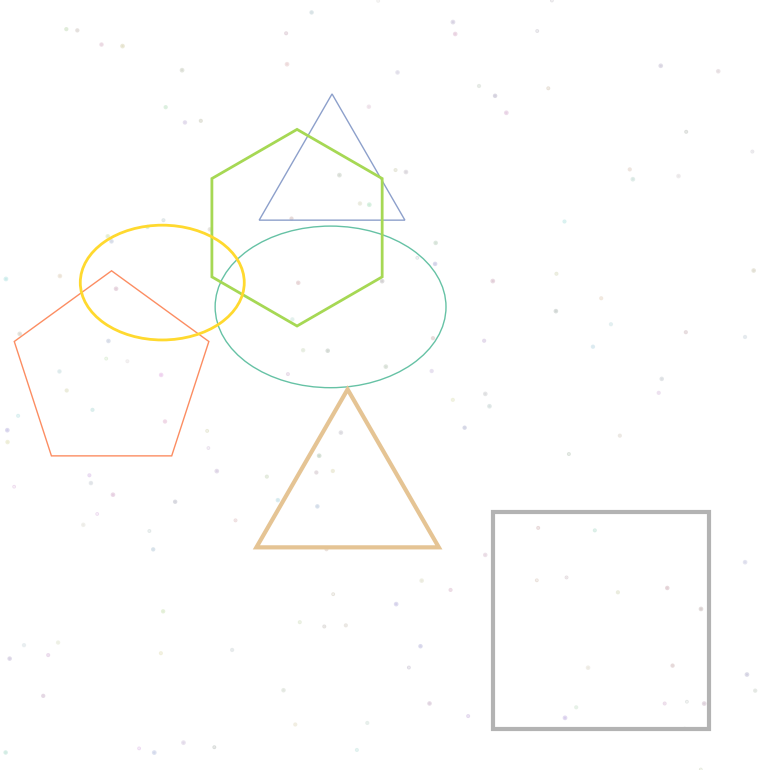[{"shape": "oval", "thickness": 0.5, "radius": 0.75, "center": [0.429, 0.601]}, {"shape": "pentagon", "thickness": 0.5, "radius": 0.66, "center": [0.145, 0.515]}, {"shape": "triangle", "thickness": 0.5, "radius": 0.55, "center": [0.431, 0.769]}, {"shape": "hexagon", "thickness": 1, "radius": 0.64, "center": [0.386, 0.704]}, {"shape": "oval", "thickness": 1, "radius": 0.53, "center": [0.211, 0.633]}, {"shape": "triangle", "thickness": 1.5, "radius": 0.68, "center": [0.451, 0.358]}, {"shape": "square", "thickness": 1.5, "radius": 0.7, "center": [0.781, 0.194]}]